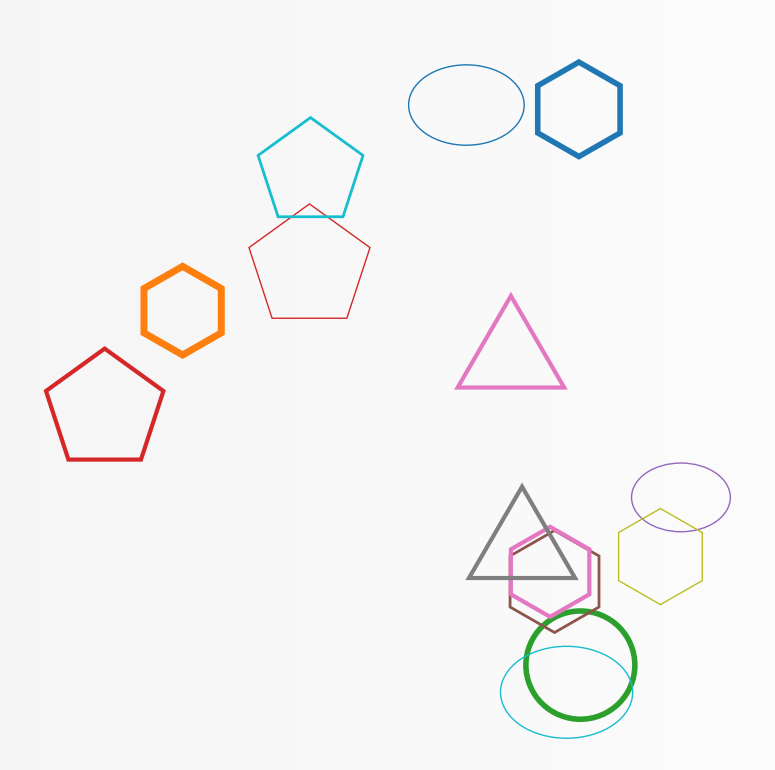[{"shape": "hexagon", "thickness": 2, "radius": 0.31, "center": [0.747, 0.858]}, {"shape": "oval", "thickness": 0.5, "radius": 0.37, "center": [0.602, 0.864]}, {"shape": "hexagon", "thickness": 2.5, "radius": 0.29, "center": [0.236, 0.597]}, {"shape": "circle", "thickness": 2, "radius": 0.35, "center": [0.749, 0.136]}, {"shape": "pentagon", "thickness": 1.5, "radius": 0.4, "center": [0.135, 0.468]}, {"shape": "pentagon", "thickness": 0.5, "radius": 0.41, "center": [0.399, 0.653]}, {"shape": "oval", "thickness": 0.5, "radius": 0.32, "center": [0.879, 0.354]}, {"shape": "hexagon", "thickness": 1, "radius": 0.33, "center": [0.716, 0.245]}, {"shape": "triangle", "thickness": 1.5, "radius": 0.4, "center": [0.659, 0.536]}, {"shape": "hexagon", "thickness": 1.5, "radius": 0.29, "center": [0.71, 0.257]}, {"shape": "triangle", "thickness": 1.5, "radius": 0.4, "center": [0.674, 0.289]}, {"shape": "hexagon", "thickness": 0.5, "radius": 0.31, "center": [0.852, 0.277]}, {"shape": "oval", "thickness": 0.5, "radius": 0.43, "center": [0.731, 0.101]}, {"shape": "pentagon", "thickness": 1, "radius": 0.36, "center": [0.401, 0.776]}]